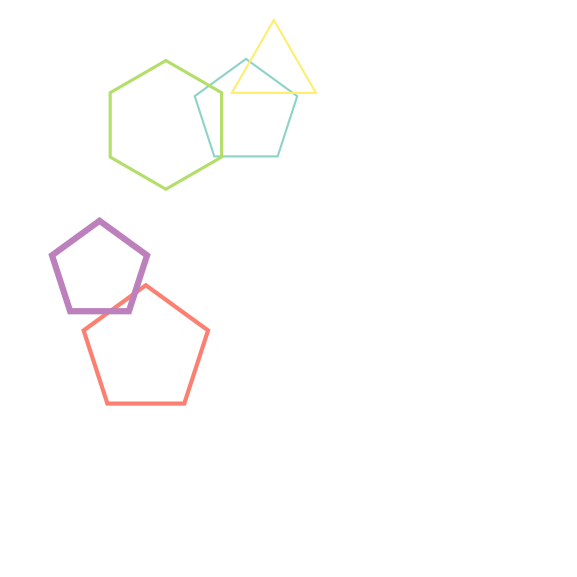[{"shape": "pentagon", "thickness": 1, "radius": 0.47, "center": [0.426, 0.804]}, {"shape": "pentagon", "thickness": 2, "radius": 0.57, "center": [0.253, 0.392]}, {"shape": "hexagon", "thickness": 1.5, "radius": 0.56, "center": [0.287, 0.783]}, {"shape": "pentagon", "thickness": 3, "radius": 0.43, "center": [0.172, 0.53]}, {"shape": "triangle", "thickness": 1, "radius": 0.42, "center": [0.474, 0.88]}]